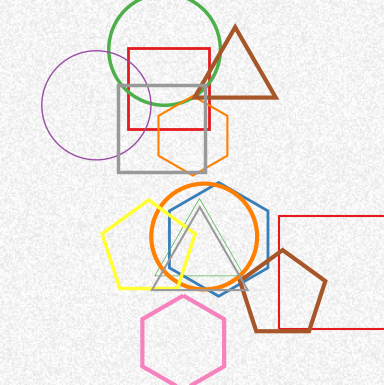[{"shape": "square", "thickness": 1.5, "radius": 0.73, "center": [0.87, 0.292]}, {"shape": "square", "thickness": 2, "radius": 0.53, "center": [0.438, 0.771]}, {"shape": "hexagon", "thickness": 2, "radius": 0.74, "center": [0.568, 0.378]}, {"shape": "triangle", "thickness": 0.5, "radius": 0.67, "center": [0.518, 0.35]}, {"shape": "circle", "thickness": 2.5, "radius": 0.72, "center": [0.427, 0.872]}, {"shape": "circle", "thickness": 1, "radius": 0.71, "center": [0.25, 0.727]}, {"shape": "circle", "thickness": 3, "radius": 0.69, "center": [0.53, 0.386]}, {"shape": "hexagon", "thickness": 1.5, "radius": 0.52, "center": [0.501, 0.647]}, {"shape": "pentagon", "thickness": 2.5, "radius": 0.64, "center": [0.386, 0.353]}, {"shape": "pentagon", "thickness": 3, "radius": 0.58, "center": [0.734, 0.234]}, {"shape": "triangle", "thickness": 3, "radius": 0.61, "center": [0.611, 0.807]}, {"shape": "hexagon", "thickness": 3, "radius": 0.61, "center": [0.476, 0.11]}, {"shape": "square", "thickness": 2.5, "radius": 0.57, "center": [0.419, 0.666]}, {"shape": "triangle", "thickness": 1.5, "radius": 0.72, "center": [0.519, 0.318]}]